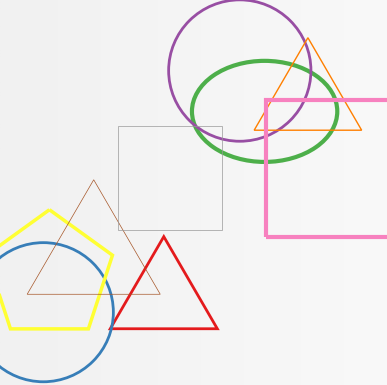[{"shape": "triangle", "thickness": 2, "radius": 0.8, "center": [0.423, 0.226]}, {"shape": "circle", "thickness": 2, "radius": 0.9, "center": [0.112, 0.189]}, {"shape": "oval", "thickness": 3, "radius": 0.94, "center": [0.683, 0.711]}, {"shape": "circle", "thickness": 2, "radius": 0.92, "center": [0.619, 0.817]}, {"shape": "triangle", "thickness": 1, "radius": 0.8, "center": [0.795, 0.742]}, {"shape": "pentagon", "thickness": 2.5, "radius": 0.86, "center": [0.128, 0.284]}, {"shape": "triangle", "thickness": 0.5, "radius": 0.99, "center": [0.242, 0.335]}, {"shape": "square", "thickness": 3, "radius": 0.88, "center": [0.864, 0.563]}, {"shape": "square", "thickness": 0.5, "radius": 0.67, "center": [0.439, 0.538]}]